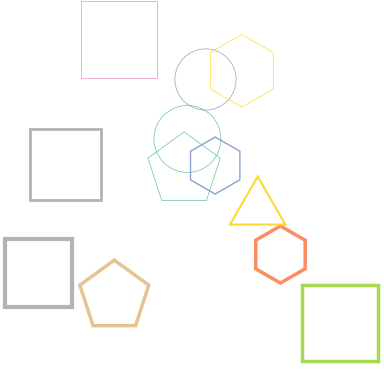[{"shape": "circle", "thickness": 0.5, "radius": 0.43, "center": [0.487, 0.639]}, {"shape": "pentagon", "thickness": 0.5, "radius": 0.49, "center": [0.478, 0.559]}, {"shape": "hexagon", "thickness": 2.5, "radius": 0.37, "center": [0.728, 0.339]}, {"shape": "circle", "thickness": 0.5, "radius": 0.4, "center": [0.534, 0.794]}, {"shape": "hexagon", "thickness": 1, "radius": 0.37, "center": [0.559, 0.57]}, {"shape": "square", "thickness": 0.5, "radius": 0.5, "center": [0.309, 0.898]}, {"shape": "square", "thickness": 2.5, "radius": 0.49, "center": [0.883, 0.161]}, {"shape": "hexagon", "thickness": 0.5, "radius": 0.47, "center": [0.628, 0.816]}, {"shape": "triangle", "thickness": 1.5, "radius": 0.42, "center": [0.669, 0.458]}, {"shape": "pentagon", "thickness": 2.5, "radius": 0.47, "center": [0.297, 0.23]}, {"shape": "square", "thickness": 2, "radius": 0.46, "center": [0.169, 0.573]}, {"shape": "square", "thickness": 3, "radius": 0.44, "center": [0.101, 0.291]}]